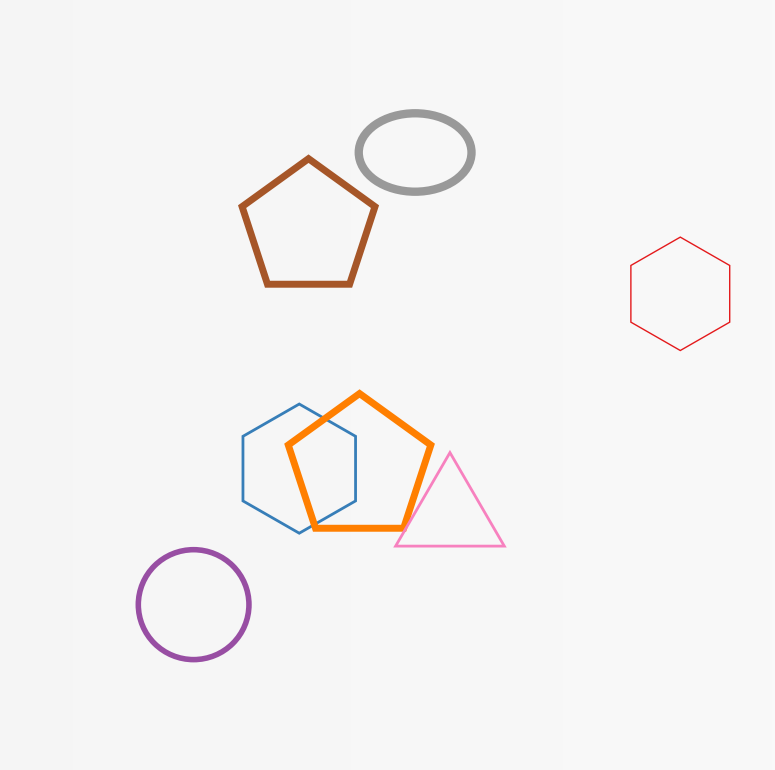[{"shape": "hexagon", "thickness": 0.5, "radius": 0.37, "center": [0.878, 0.618]}, {"shape": "hexagon", "thickness": 1, "radius": 0.42, "center": [0.386, 0.391]}, {"shape": "circle", "thickness": 2, "radius": 0.36, "center": [0.25, 0.215]}, {"shape": "pentagon", "thickness": 2.5, "radius": 0.48, "center": [0.464, 0.392]}, {"shape": "pentagon", "thickness": 2.5, "radius": 0.45, "center": [0.398, 0.704]}, {"shape": "triangle", "thickness": 1, "radius": 0.4, "center": [0.581, 0.331]}, {"shape": "oval", "thickness": 3, "radius": 0.36, "center": [0.536, 0.802]}]